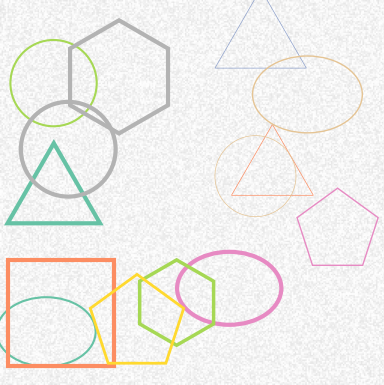[{"shape": "oval", "thickness": 1.5, "radius": 0.64, "center": [0.12, 0.138]}, {"shape": "triangle", "thickness": 3, "radius": 0.69, "center": [0.14, 0.489]}, {"shape": "triangle", "thickness": 0.5, "radius": 0.61, "center": [0.708, 0.554]}, {"shape": "square", "thickness": 3, "radius": 0.69, "center": [0.158, 0.187]}, {"shape": "triangle", "thickness": 0.5, "radius": 0.69, "center": [0.677, 0.892]}, {"shape": "pentagon", "thickness": 1, "radius": 0.55, "center": [0.877, 0.4]}, {"shape": "oval", "thickness": 3, "radius": 0.68, "center": [0.595, 0.251]}, {"shape": "hexagon", "thickness": 2.5, "radius": 0.55, "center": [0.459, 0.214]}, {"shape": "circle", "thickness": 1.5, "radius": 0.56, "center": [0.139, 0.784]}, {"shape": "pentagon", "thickness": 2, "radius": 0.64, "center": [0.356, 0.16]}, {"shape": "circle", "thickness": 0.5, "radius": 0.53, "center": [0.664, 0.542]}, {"shape": "oval", "thickness": 1, "radius": 0.71, "center": [0.799, 0.755]}, {"shape": "circle", "thickness": 3, "radius": 0.62, "center": [0.177, 0.612]}, {"shape": "hexagon", "thickness": 3, "radius": 0.73, "center": [0.309, 0.8]}]